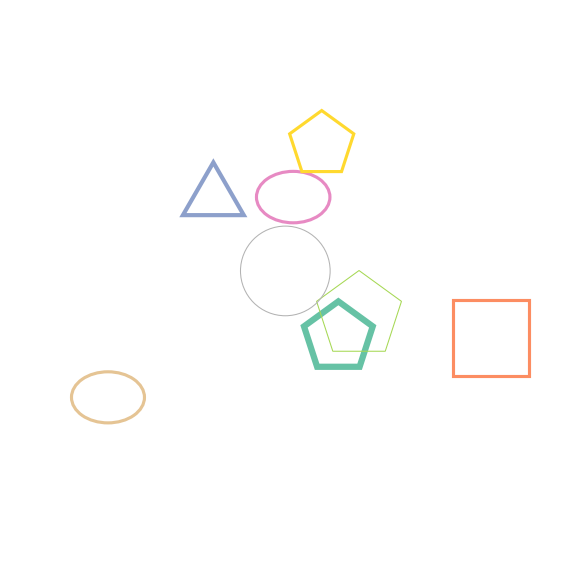[{"shape": "pentagon", "thickness": 3, "radius": 0.31, "center": [0.586, 0.415]}, {"shape": "square", "thickness": 1.5, "radius": 0.33, "center": [0.85, 0.414]}, {"shape": "triangle", "thickness": 2, "radius": 0.3, "center": [0.369, 0.657]}, {"shape": "oval", "thickness": 1.5, "radius": 0.32, "center": [0.508, 0.658]}, {"shape": "pentagon", "thickness": 0.5, "radius": 0.39, "center": [0.622, 0.453]}, {"shape": "pentagon", "thickness": 1.5, "radius": 0.29, "center": [0.557, 0.749]}, {"shape": "oval", "thickness": 1.5, "radius": 0.32, "center": [0.187, 0.311]}, {"shape": "circle", "thickness": 0.5, "radius": 0.39, "center": [0.494, 0.53]}]